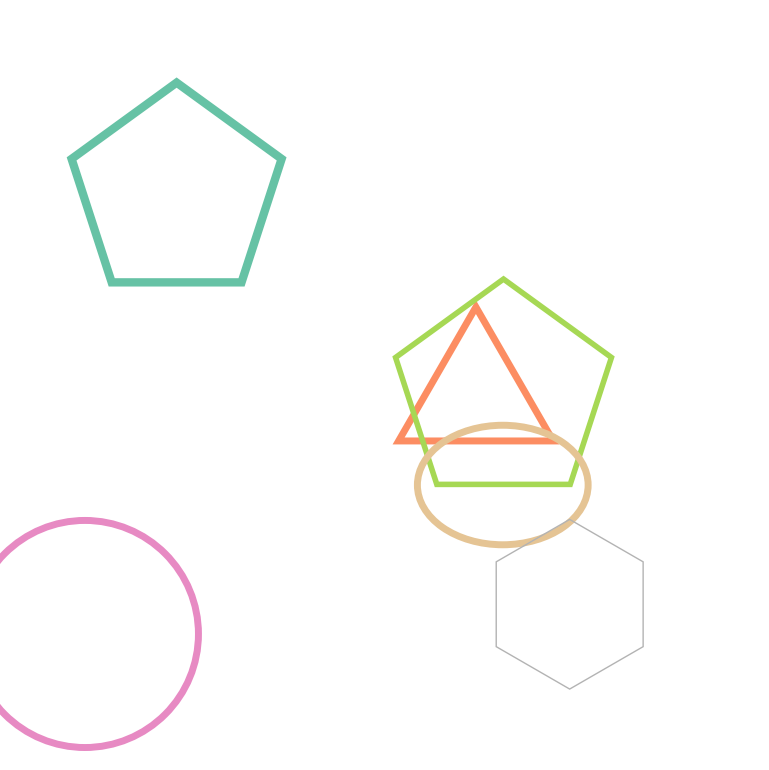[{"shape": "pentagon", "thickness": 3, "radius": 0.72, "center": [0.229, 0.749]}, {"shape": "triangle", "thickness": 2.5, "radius": 0.58, "center": [0.618, 0.485]}, {"shape": "circle", "thickness": 2.5, "radius": 0.74, "center": [0.11, 0.177]}, {"shape": "pentagon", "thickness": 2, "radius": 0.74, "center": [0.654, 0.49]}, {"shape": "oval", "thickness": 2.5, "radius": 0.55, "center": [0.653, 0.37]}, {"shape": "hexagon", "thickness": 0.5, "radius": 0.55, "center": [0.74, 0.215]}]